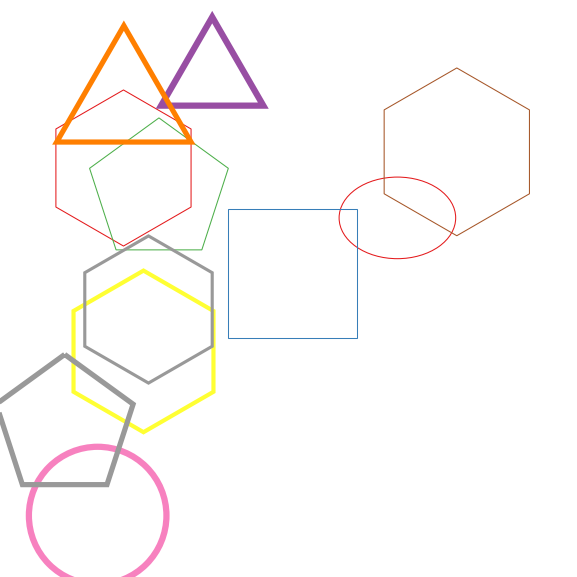[{"shape": "hexagon", "thickness": 0.5, "radius": 0.68, "center": [0.214, 0.708]}, {"shape": "oval", "thickness": 0.5, "radius": 0.5, "center": [0.688, 0.622]}, {"shape": "square", "thickness": 0.5, "radius": 0.56, "center": [0.507, 0.526]}, {"shape": "pentagon", "thickness": 0.5, "radius": 0.63, "center": [0.275, 0.669]}, {"shape": "triangle", "thickness": 3, "radius": 0.51, "center": [0.367, 0.867]}, {"shape": "triangle", "thickness": 2.5, "radius": 0.67, "center": [0.214, 0.82]}, {"shape": "hexagon", "thickness": 2, "radius": 0.7, "center": [0.248, 0.391]}, {"shape": "hexagon", "thickness": 0.5, "radius": 0.73, "center": [0.791, 0.736]}, {"shape": "circle", "thickness": 3, "radius": 0.6, "center": [0.169, 0.106]}, {"shape": "pentagon", "thickness": 2.5, "radius": 0.62, "center": [0.112, 0.261]}, {"shape": "hexagon", "thickness": 1.5, "radius": 0.64, "center": [0.257, 0.463]}]